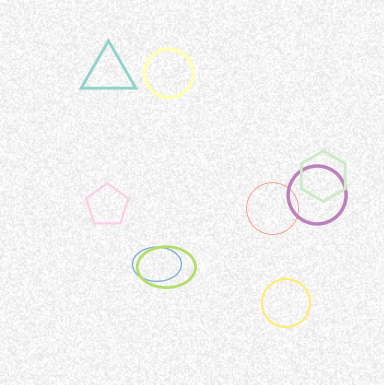[{"shape": "triangle", "thickness": 2, "radius": 0.41, "center": [0.282, 0.812]}, {"shape": "circle", "thickness": 2.5, "radius": 0.31, "center": [0.439, 0.81]}, {"shape": "circle", "thickness": 0.5, "radius": 0.34, "center": [0.708, 0.458]}, {"shape": "oval", "thickness": 1, "radius": 0.32, "center": [0.408, 0.314]}, {"shape": "oval", "thickness": 2, "radius": 0.38, "center": [0.432, 0.306]}, {"shape": "pentagon", "thickness": 1.5, "radius": 0.29, "center": [0.279, 0.466]}, {"shape": "circle", "thickness": 2.5, "radius": 0.38, "center": [0.824, 0.494]}, {"shape": "hexagon", "thickness": 2, "radius": 0.33, "center": [0.84, 0.542]}, {"shape": "circle", "thickness": 1.5, "radius": 0.31, "center": [0.743, 0.213]}]